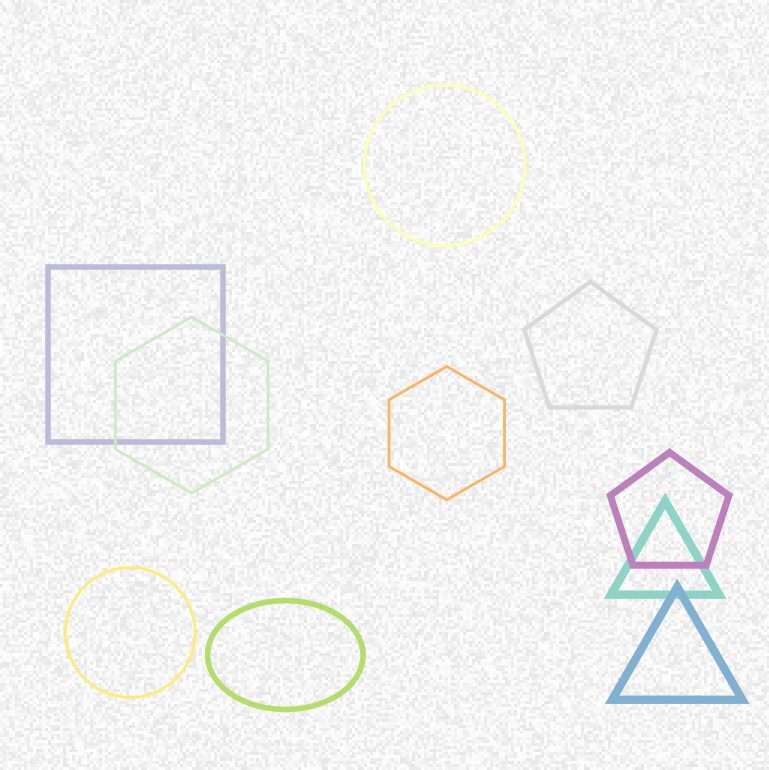[{"shape": "triangle", "thickness": 3, "radius": 0.41, "center": [0.864, 0.268]}, {"shape": "circle", "thickness": 1, "radius": 0.52, "center": [0.578, 0.785]}, {"shape": "square", "thickness": 2, "radius": 0.57, "center": [0.176, 0.539]}, {"shape": "triangle", "thickness": 3, "radius": 0.49, "center": [0.88, 0.14]}, {"shape": "hexagon", "thickness": 1, "radius": 0.43, "center": [0.58, 0.438]}, {"shape": "oval", "thickness": 2, "radius": 0.5, "center": [0.371, 0.149]}, {"shape": "pentagon", "thickness": 1.5, "radius": 0.45, "center": [0.767, 0.544]}, {"shape": "pentagon", "thickness": 2.5, "radius": 0.4, "center": [0.87, 0.331]}, {"shape": "hexagon", "thickness": 1, "radius": 0.57, "center": [0.249, 0.474]}, {"shape": "circle", "thickness": 1, "radius": 0.42, "center": [0.169, 0.179]}]